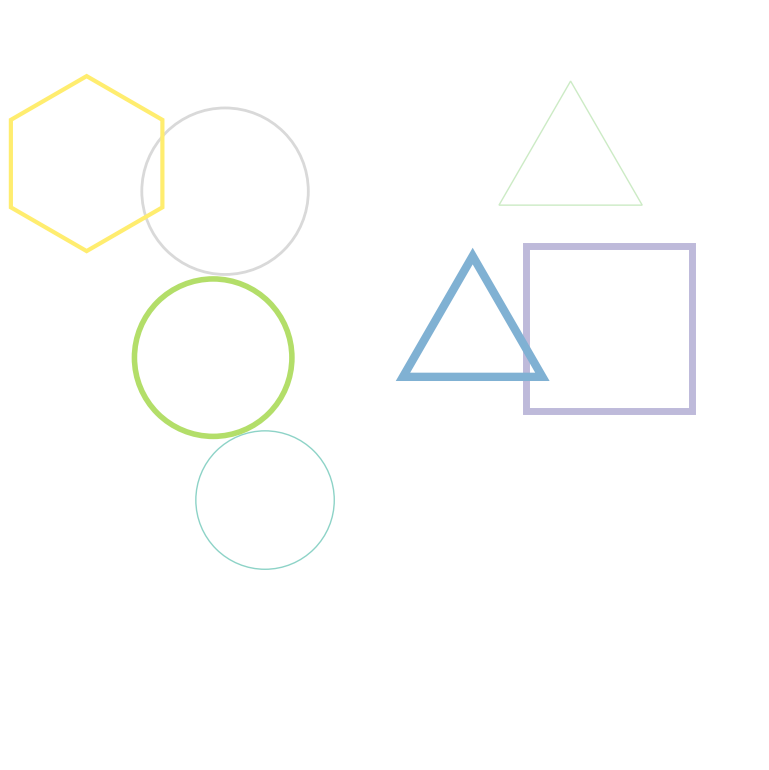[{"shape": "circle", "thickness": 0.5, "radius": 0.45, "center": [0.344, 0.351]}, {"shape": "square", "thickness": 2.5, "radius": 0.54, "center": [0.791, 0.573]}, {"shape": "triangle", "thickness": 3, "radius": 0.52, "center": [0.614, 0.563]}, {"shape": "circle", "thickness": 2, "radius": 0.51, "center": [0.277, 0.536]}, {"shape": "circle", "thickness": 1, "radius": 0.54, "center": [0.292, 0.752]}, {"shape": "triangle", "thickness": 0.5, "radius": 0.54, "center": [0.741, 0.787]}, {"shape": "hexagon", "thickness": 1.5, "radius": 0.57, "center": [0.113, 0.788]}]